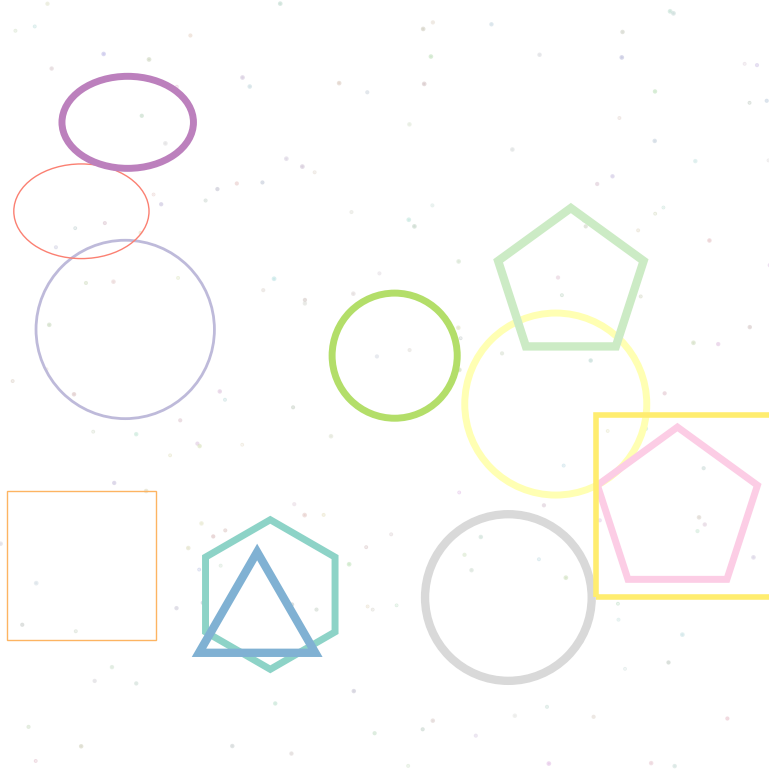[{"shape": "hexagon", "thickness": 2.5, "radius": 0.49, "center": [0.351, 0.228]}, {"shape": "circle", "thickness": 2.5, "radius": 0.59, "center": [0.722, 0.475]}, {"shape": "circle", "thickness": 1, "radius": 0.58, "center": [0.163, 0.572]}, {"shape": "oval", "thickness": 0.5, "radius": 0.44, "center": [0.106, 0.726]}, {"shape": "triangle", "thickness": 3, "radius": 0.44, "center": [0.334, 0.196]}, {"shape": "square", "thickness": 0.5, "radius": 0.48, "center": [0.106, 0.266]}, {"shape": "circle", "thickness": 2.5, "radius": 0.41, "center": [0.513, 0.538]}, {"shape": "pentagon", "thickness": 2.5, "radius": 0.55, "center": [0.88, 0.336]}, {"shape": "circle", "thickness": 3, "radius": 0.54, "center": [0.66, 0.224]}, {"shape": "oval", "thickness": 2.5, "radius": 0.43, "center": [0.166, 0.841]}, {"shape": "pentagon", "thickness": 3, "radius": 0.5, "center": [0.741, 0.63]}, {"shape": "square", "thickness": 2, "radius": 0.59, "center": [0.892, 0.343]}]